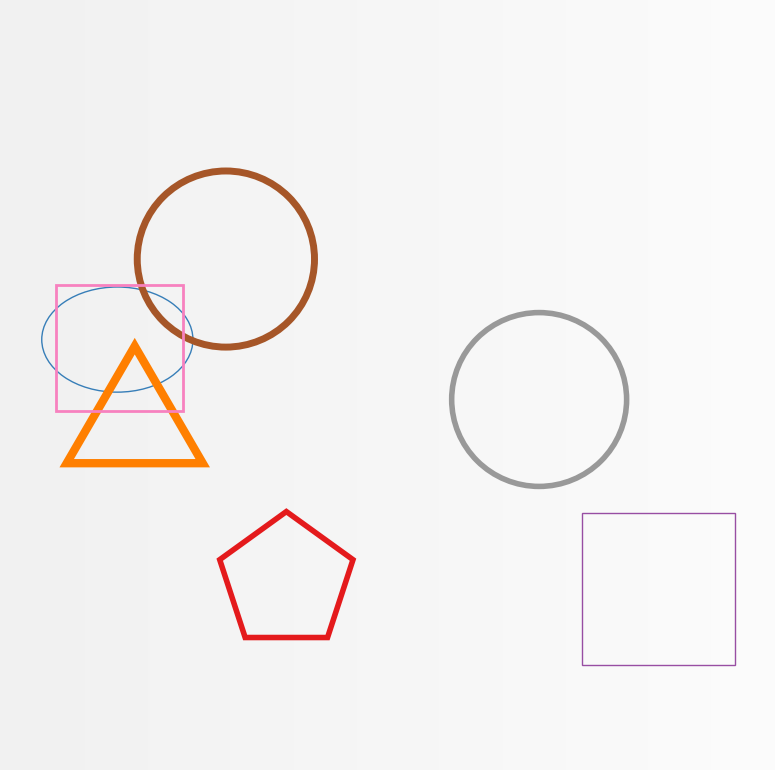[{"shape": "pentagon", "thickness": 2, "radius": 0.45, "center": [0.369, 0.245]}, {"shape": "oval", "thickness": 0.5, "radius": 0.49, "center": [0.151, 0.559]}, {"shape": "square", "thickness": 0.5, "radius": 0.49, "center": [0.85, 0.235]}, {"shape": "triangle", "thickness": 3, "radius": 0.51, "center": [0.174, 0.449]}, {"shape": "circle", "thickness": 2.5, "radius": 0.57, "center": [0.291, 0.664]}, {"shape": "square", "thickness": 1, "radius": 0.41, "center": [0.154, 0.548]}, {"shape": "circle", "thickness": 2, "radius": 0.56, "center": [0.696, 0.481]}]